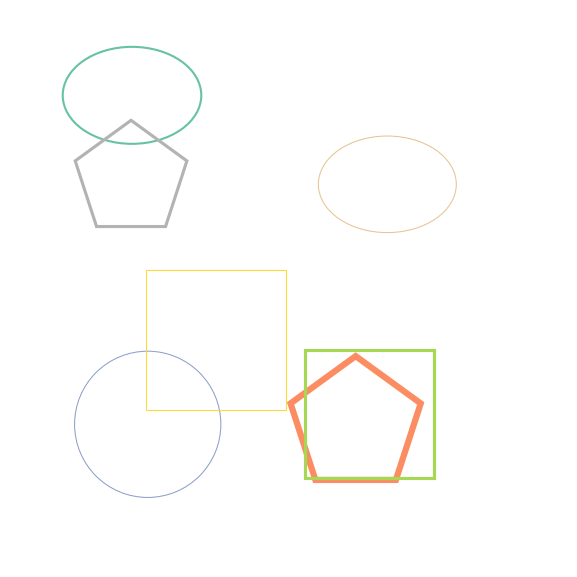[{"shape": "oval", "thickness": 1, "radius": 0.6, "center": [0.229, 0.834]}, {"shape": "pentagon", "thickness": 3, "radius": 0.59, "center": [0.616, 0.264]}, {"shape": "circle", "thickness": 0.5, "radius": 0.63, "center": [0.256, 0.264]}, {"shape": "square", "thickness": 1.5, "radius": 0.56, "center": [0.639, 0.282]}, {"shape": "square", "thickness": 0.5, "radius": 0.61, "center": [0.373, 0.411]}, {"shape": "oval", "thickness": 0.5, "radius": 0.6, "center": [0.671, 0.68]}, {"shape": "pentagon", "thickness": 1.5, "radius": 0.51, "center": [0.227, 0.689]}]